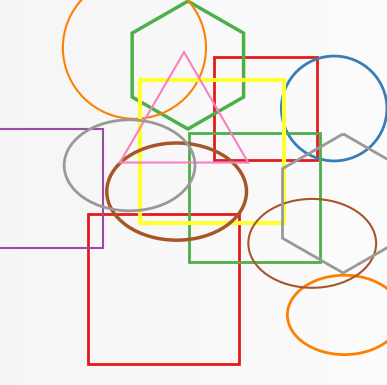[{"shape": "square", "thickness": 2, "radius": 0.67, "center": [0.685, 0.717]}, {"shape": "square", "thickness": 2, "radius": 0.97, "center": [0.422, 0.248]}, {"shape": "circle", "thickness": 2, "radius": 0.68, "center": [0.862, 0.718]}, {"shape": "square", "thickness": 2, "radius": 0.84, "center": [0.657, 0.488]}, {"shape": "hexagon", "thickness": 2.5, "radius": 0.83, "center": [0.485, 0.831]}, {"shape": "square", "thickness": 1.5, "radius": 0.78, "center": [0.11, 0.511]}, {"shape": "oval", "thickness": 2, "radius": 0.74, "center": [0.889, 0.182]}, {"shape": "circle", "thickness": 1.5, "radius": 0.92, "center": [0.347, 0.876]}, {"shape": "square", "thickness": 3, "radius": 0.93, "center": [0.546, 0.607]}, {"shape": "oval", "thickness": 2.5, "radius": 0.9, "center": [0.456, 0.502]}, {"shape": "oval", "thickness": 1.5, "radius": 0.82, "center": [0.806, 0.368]}, {"shape": "triangle", "thickness": 1.5, "radius": 0.96, "center": [0.475, 0.673]}, {"shape": "hexagon", "thickness": 2, "radius": 0.9, "center": [0.885, 0.472]}, {"shape": "oval", "thickness": 2, "radius": 0.84, "center": [0.334, 0.571]}]